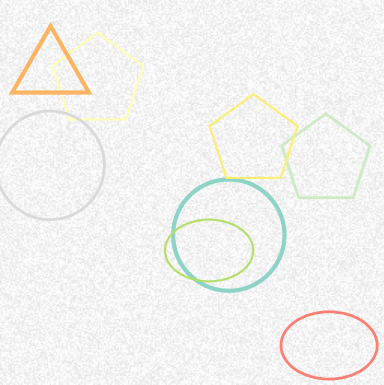[{"shape": "circle", "thickness": 3, "radius": 0.72, "center": [0.594, 0.389]}, {"shape": "pentagon", "thickness": 1.5, "radius": 0.62, "center": [0.254, 0.79]}, {"shape": "oval", "thickness": 2, "radius": 0.62, "center": [0.855, 0.103]}, {"shape": "triangle", "thickness": 3, "radius": 0.58, "center": [0.131, 0.817]}, {"shape": "oval", "thickness": 1.5, "radius": 0.57, "center": [0.543, 0.349]}, {"shape": "circle", "thickness": 2, "radius": 0.71, "center": [0.13, 0.571]}, {"shape": "pentagon", "thickness": 2, "radius": 0.6, "center": [0.847, 0.584]}, {"shape": "pentagon", "thickness": 1.5, "radius": 0.6, "center": [0.659, 0.635]}]